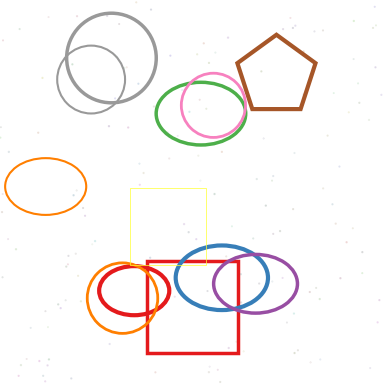[{"shape": "square", "thickness": 2.5, "radius": 0.6, "center": [0.5, 0.203]}, {"shape": "oval", "thickness": 3, "radius": 0.46, "center": [0.349, 0.245]}, {"shape": "oval", "thickness": 3, "radius": 0.6, "center": [0.576, 0.279]}, {"shape": "oval", "thickness": 2.5, "radius": 0.58, "center": [0.522, 0.705]}, {"shape": "oval", "thickness": 2.5, "radius": 0.54, "center": [0.664, 0.263]}, {"shape": "circle", "thickness": 2, "radius": 0.46, "center": [0.318, 0.226]}, {"shape": "oval", "thickness": 1.5, "radius": 0.53, "center": [0.119, 0.516]}, {"shape": "square", "thickness": 0.5, "radius": 0.5, "center": [0.436, 0.411]}, {"shape": "pentagon", "thickness": 3, "radius": 0.53, "center": [0.718, 0.803]}, {"shape": "circle", "thickness": 2, "radius": 0.42, "center": [0.554, 0.726]}, {"shape": "circle", "thickness": 1.5, "radius": 0.44, "center": [0.237, 0.793]}, {"shape": "circle", "thickness": 2.5, "radius": 0.58, "center": [0.289, 0.849]}]